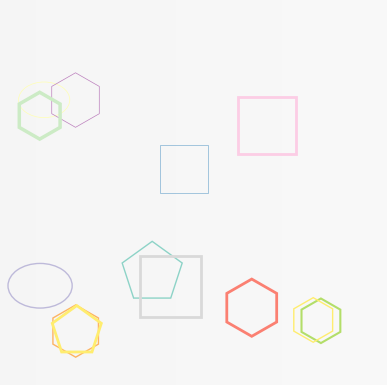[{"shape": "pentagon", "thickness": 1, "radius": 0.41, "center": [0.393, 0.292]}, {"shape": "oval", "thickness": 0.5, "radius": 0.33, "center": [0.114, 0.741]}, {"shape": "oval", "thickness": 1, "radius": 0.41, "center": [0.103, 0.258]}, {"shape": "hexagon", "thickness": 2, "radius": 0.37, "center": [0.65, 0.201]}, {"shape": "square", "thickness": 0.5, "radius": 0.31, "center": [0.475, 0.561]}, {"shape": "hexagon", "thickness": 1, "radius": 0.34, "center": [0.195, 0.14]}, {"shape": "hexagon", "thickness": 1.5, "radius": 0.29, "center": [0.828, 0.167]}, {"shape": "square", "thickness": 2, "radius": 0.37, "center": [0.69, 0.673]}, {"shape": "square", "thickness": 2, "radius": 0.39, "center": [0.439, 0.255]}, {"shape": "hexagon", "thickness": 0.5, "radius": 0.35, "center": [0.195, 0.74]}, {"shape": "hexagon", "thickness": 2.5, "radius": 0.3, "center": [0.102, 0.7]}, {"shape": "pentagon", "thickness": 2, "radius": 0.33, "center": [0.198, 0.14]}, {"shape": "hexagon", "thickness": 1, "radius": 0.29, "center": [0.808, 0.169]}]